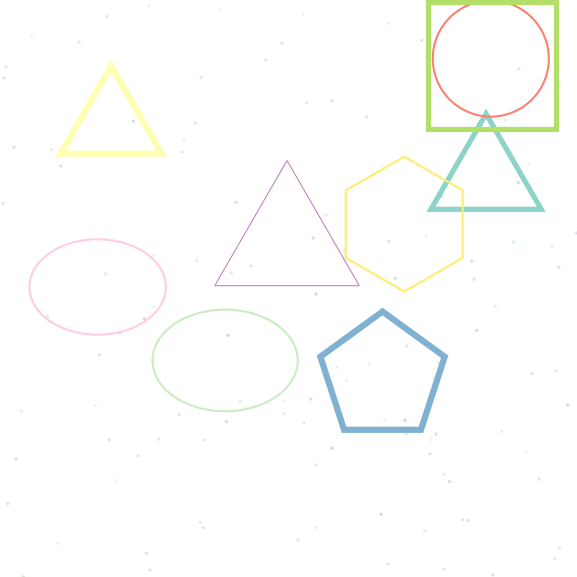[{"shape": "triangle", "thickness": 2.5, "radius": 0.55, "center": [0.842, 0.692]}, {"shape": "triangle", "thickness": 3, "radius": 0.51, "center": [0.192, 0.784]}, {"shape": "circle", "thickness": 1, "radius": 0.5, "center": [0.85, 0.898]}, {"shape": "pentagon", "thickness": 3, "radius": 0.57, "center": [0.662, 0.346]}, {"shape": "square", "thickness": 2.5, "radius": 0.55, "center": [0.852, 0.886]}, {"shape": "oval", "thickness": 1, "radius": 0.59, "center": [0.169, 0.502]}, {"shape": "triangle", "thickness": 0.5, "radius": 0.72, "center": [0.497, 0.577]}, {"shape": "oval", "thickness": 1, "radius": 0.63, "center": [0.39, 0.375]}, {"shape": "hexagon", "thickness": 1, "radius": 0.58, "center": [0.7, 0.611]}]